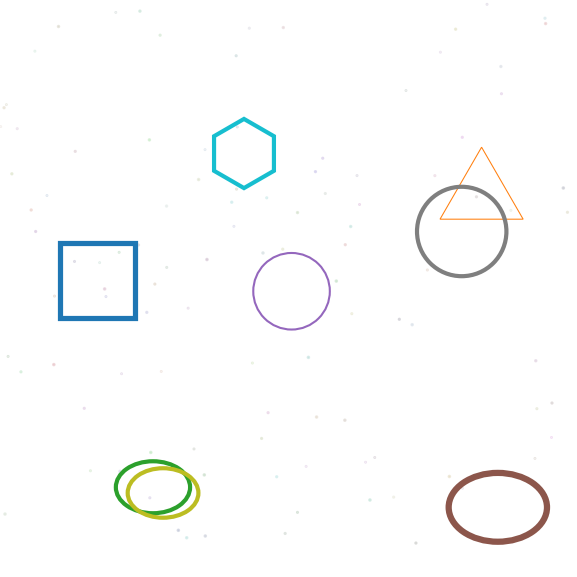[{"shape": "square", "thickness": 2.5, "radius": 0.32, "center": [0.169, 0.514]}, {"shape": "triangle", "thickness": 0.5, "radius": 0.42, "center": [0.834, 0.661]}, {"shape": "oval", "thickness": 2, "radius": 0.32, "center": [0.265, 0.155]}, {"shape": "circle", "thickness": 1, "radius": 0.33, "center": [0.505, 0.495]}, {"shape": "oval", "thickness": 3, "radius": 0.43, "center": [0.862, 0.121]}, {"shape": "circle", "thickness": 2, "radius": 0.39, "center": [0.8, 0.598]}, {"shape": "oval", "thickness": 2, "radius": 0.31, "center": [0.282, 0.145]}, {"shape": "hexagon", "thickness": 2, "radius": 0.3, "center": [0.422, 0.733]}]